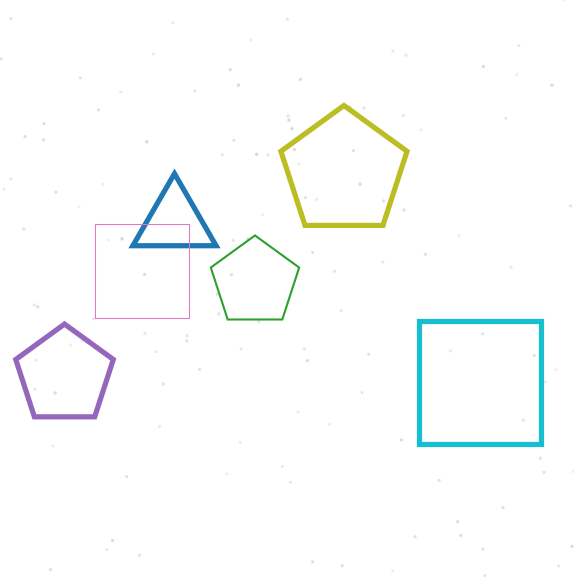[{"shape": "triangle", "thickness": 2.5, "radius": 0.42, "center": [0.302, 0.615]}, {"shape": "pentagon", "thickness": 1, "radius": 0.4, "center": [0.442, 0.511]}, {"shape": "pentagon", "thickness": 2.5, "radius": 0.44, "center": [0.112, 0.349]}, {"shape": "square", "thickness": 0.5, "radius": 0.41, "center": [0.246, 0.53]}, {"shape": "pentagon", "thickness": 2.5, "radius": 0.57, "center": [0.596, 0.702]}, {"shape": "square", "thickness": 2.5, "radius": 0.53, "center": [0.831, 0.337]}]